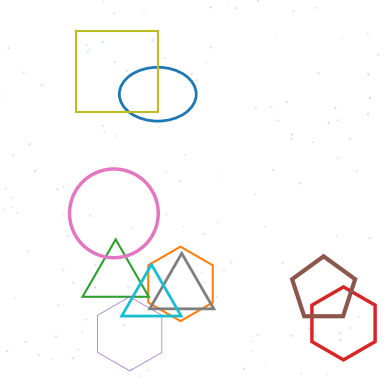[{"shape": "oval", "thickness": 2, "radius": 0.5, "center": [0.41, 0.755]}, {"shape": "hexagon", "thickness": 1.5, "radius": 0.48, "center": [0.469, 0.263]}, {"shape": "triangle", "thickness": 1.5, "radius": 0.5, "center": [0.3, 0.279]}, {"shape": "hexagon", "thickness": 2.5, "radius": 0.47, "center": [0.892, 0.16]}, {"shape": "hexagon", "thickness": 0.5, "radius": 0.48, "center": [0.337, 0.133]}, {"shape": "pentagon", "thickness": 3, "radius": 0.43, "center": [0.841, 0.248]}, {"shape": "circle", "thickness": 2.5, "radius": 0.58, "center": [0.296, 0.446]}, {"shape": "triangle", "thickness": 2, "radius": 0.48, "center": [0.472, 0.246]}, {"shape": "square", "thickness": 1.5, "radius": 0.53, "center": [0.305, 0.814]}, {"shape": "triangle", "thickness": 2, "radius": 0.45, "center": [0.393, 0.224]}]